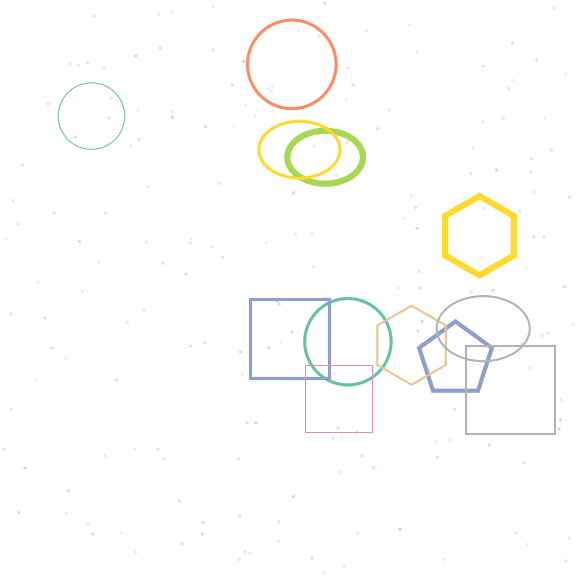[{"shape": "circle", "thickness": 1.5, "radius": 0.37, "center": [0.602, 0.407]}, {"shape": "circle", "thickness": 0.5, "radius": 0.29, "center": [0.158, 0.798]}, {"shape": "circle", "thickness": 1.5, "radius": 0.38, "center": [0.505, 0.888]}, {"shape": "square", "thickness": 1.5, "radius": 0.34, "center": [0.501, 0.413]}, {"shape": "pentagon", "thickness": 2, "radius": 0.33, "center": [0.789, 0.376]}, {"shape": "square", "thickness": 0.5, "radius": 0.29, "center": [0.586, 0.31]}, {"shape": "oval", "thickness": 3, "radius": 0.33, "center": [0.563, 0.727]}, {"shape": "hexagon", "thickness": 3, "radius": 0.34, "center": [0.83, 0.591]}, {"shape": "oval", "thickness": 1.5, "radius": 0.35, "center": [0.518, 0.74]}, {"shape": "hexagon", "thickness": 1, "radius": 0.34, "center": [0.713, 0.401]}, {"shape": "oval", "thickness": 1, "radius": 0.4, "center": [0.837, 0.43]}, {"shape": "square", "thickness": 1, "radius": 0.38, "center": [0.884, 0.324]}]